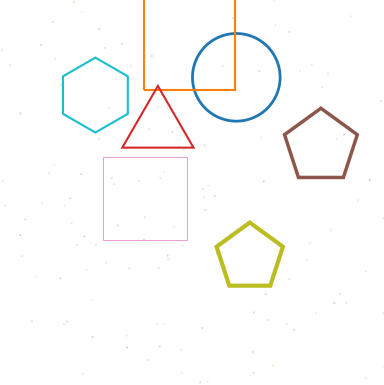[{"shape": "circle", "thickness": 2, "radius": 0.57, "center": [0.614, 0.799]}, {"shape": "square", "thickness": 1.5, "radius": 0.59, "center": [0.493, 0.885]}, {"shape": "triangle", "thickness": 1.5, "radius": 0.53, "center": [0.41, 0.67]}, {"shape": "pentagon", "thickness": 2.5, "radius": 0.5, "center": [0.834, 0.619]}, {"shape": "square", "thickness": 0.5, "radius": 0.54, "center": [0.377, 0.484]}, {"shape": "pentagon", "thickness": 3, "radius": 0.45, "center": [0.649, 0.331]}, {"shape": "hexagon", "thickness": 1.5, "radius": 0.49, "center": [0.248, 0.753]}]